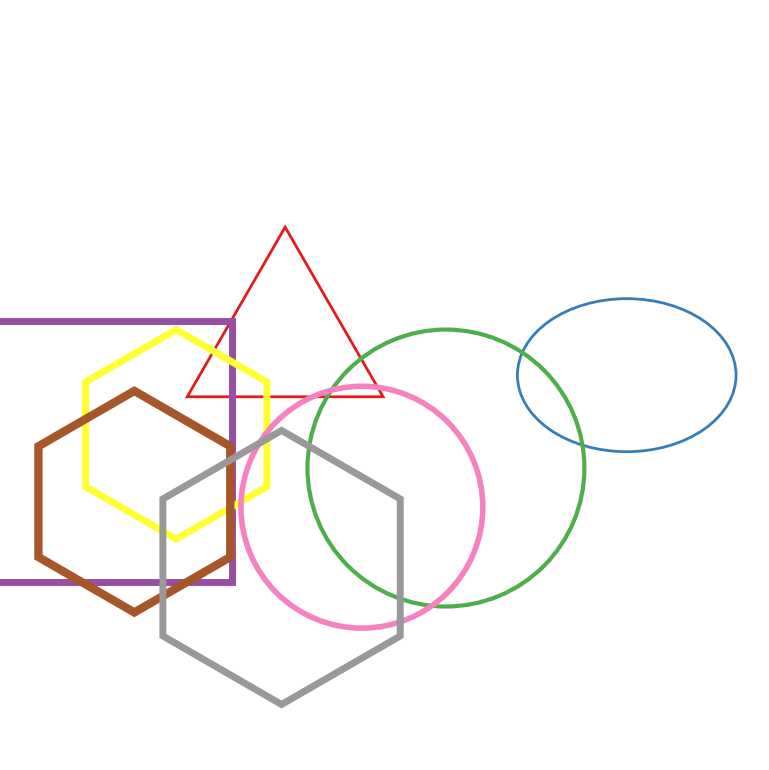[{"shape": "triangle", "thickness": 1, "radius": 0.73, "center": [0.37, 0.558]}, {"shape": "oval", "thickness": 1, "radius": 0.71, "center": [0.814, 0.513]}, {"shape": "circle", "thickness": 1.5, "radius": 0.9, "center": [0.579, 0.392]}, {"shape": "square", "thickness": 2.5, "radius": 0.85, "center": [0.132, 0.413]}, {"shape": "hexagon", "thickness": 2.5, "radius": 0.68, "center": [0.229, 0.436]}, {"shape": "hexagon", "thickness": 3, "radius": 0.72, "center": [0.174, 0.348]}, {"shape": "circle", "thickness": 2, "radius": 0.79, "center": [0.47, 0.341]}, {"shape": "hexagon", "thickness": 2.5, "radius": 0.89, "center": [0.366, 0.263]}]